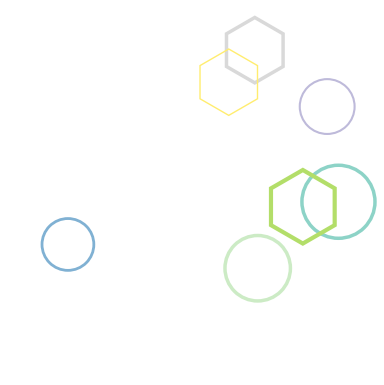[{"shape": "circle", "thickness": 2.5, "radius": 0.47, "center": [0.879, 0.476]}, {"shape": "circle", "thickness": 1.5, "radius": 0.36, "center": [0.85, 0.723]}, {"shape": "circle", "thickness": 2, "radius": 0.34, "center": [0.176, 0.365]}, {"shape": "hexagon", "thickness": 3, "radius": 0.48, "center": [0.787, 0.463]}, {"shape": "hexagon", "thickness": 2.5, "radius": 0.42, "center": [0.662, 0.87]}, {"shape": "circle", "thickness": 2.5, "radius": 0.42, "center": [0.669, 0.303]}, {"shape": "hexagon", "thickness": 1, "radius": 0.43, "center": [0.594, 0.787]}]